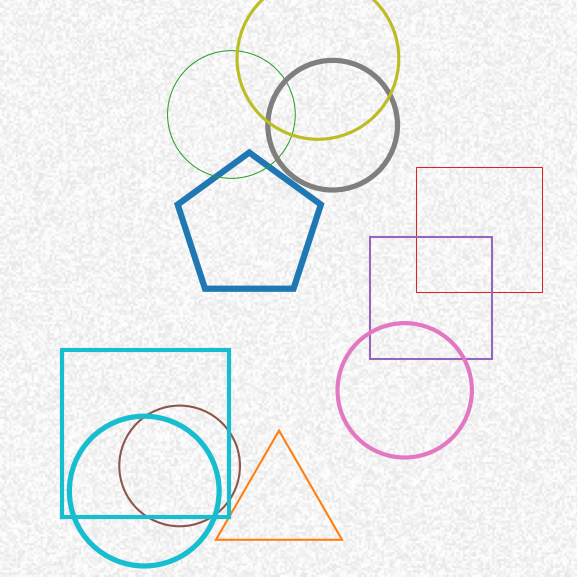[{"shape": "pentagon", "thickness": 3, "radius": 0.65, "center": [0.432, 0.605]}, {"shape": "triangle", "thickness": 1, "radius": 0.63, "center": [0.483, 0.128]}, {"shape": "circle", "thickness": 0.5, "radius": 0.55, "center": [0.401, 0.801]}, {"shape": "square", "thickness": 0.5, "radius": 0.54, "center": [0.829, 0.602]}, {"shape": "square", "thickness": 1, "radius": 0.53, "center": [0.747, 0.483]}, {"shape": "circle", "thickness": 1, "radius": 0.52, "center": [0.311, 0.192]}, {"shape": "circle", "thickness": 2, "radius": 0.58, "center": [0.701, 0.323]}, {"shape": "circle", "thickness": 2.5, "radius": 0.56, "center": [0.576, 0.782]}, {"shape": "circle", "thickness": 1.5, "radius": 0.7, "center": [0.55, 0.898]}, {"shape": "circle", "thickness": 2.5, "radius": 0.65, "center": [0.25, 0.149]}, {"shape": "square", "thickness": 2, "radius": 0.72, "center": [0.252, 0.249]}]